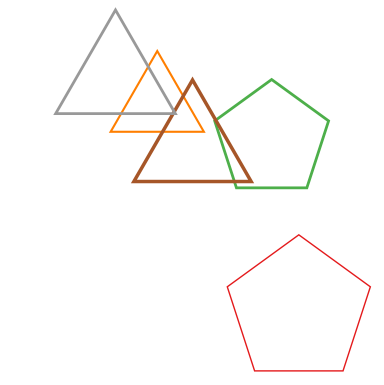[{"shape": "pentagon", "thickness": 1, "radius": 0.98, "center": [0.776, 0.195]}, {"shape": "pentagon", "thickness": 2, "radius": 0.78, "center": [0.706, 0.638]}, {"shape": "triangle", "thickness": 1.5, "radius": 0.7, "center": [0.408, 0.728]}, {"shape": "triangle", "thickness": 2.5, "radius": 0.88, "center": [0.5, 0.616]}, {"shape": "triangle", "thickness": 2, "radius": 0.9, "center": [0.3, 0.795]}]